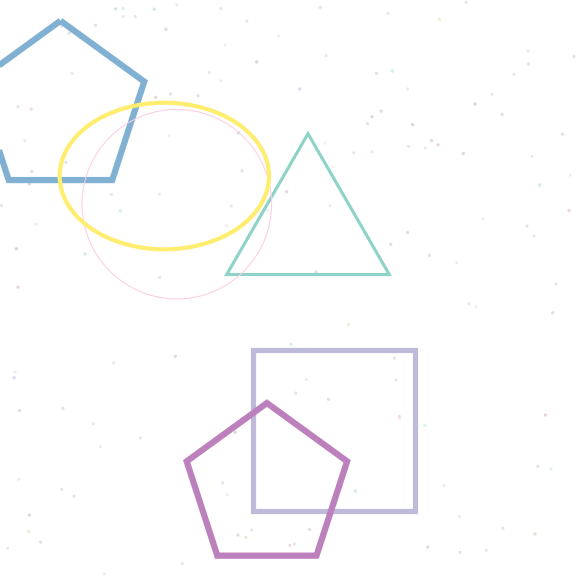[{"shape": "triangle", "thickness": 1.5, "radius": 0.81, "center": [0.533, 0.605]}, {"shape": "square", "thickness": 2.5, "radius": 0.7, "center": [0.578, 0.254]}, {"shape": "pentagon", "thickness": 3, "radius": 0.76, "center": [0.105, 0.811]}, {"shape": "circle", "thickness": 0.5, "radius": 0.82, "center": [0.306, 0.646]}, {"shape": "pentagon", "thickness": 3, "radius": 0.73, "center": [0.462, 0.155]}, {"shape": "oval", "thickness": 2, "radius": 0.91, "center": [0.285, 0.694]}]